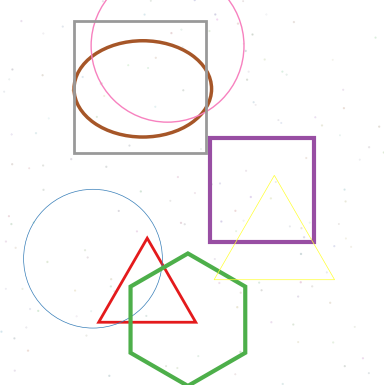[{"shape": "triangle", "thickness": 2, "radius": 0.73, "center": [0.382, 0.236]}, {"shape": "circle", "thickness": 0.5, "radius": 0.9, "center": [0.242, 0.328]}, {"shape": "hexagon", "thickness": 3, "radius": 0.86, "center": [0.488, 0.17]}, {"shape": "square", "thickness": 3, "radius": 0.68, "center": [0.68, 0.506]}, {"shape": "triangle", "thickness": 0.5, "radius": 0.9, "center": [0.713, 0.364]}, {"shape": "oval", "thickness": 2.5, "radius": 0.89, "center": [0.371, 0.769]}, {"shape": "circle", "thickness": 1, "radius": 0.99, "center": [0.435, 0.881]}, {"shape": "square", "thickness": 2, "radius": 0.85, "center": [0.363, 0.775]}]